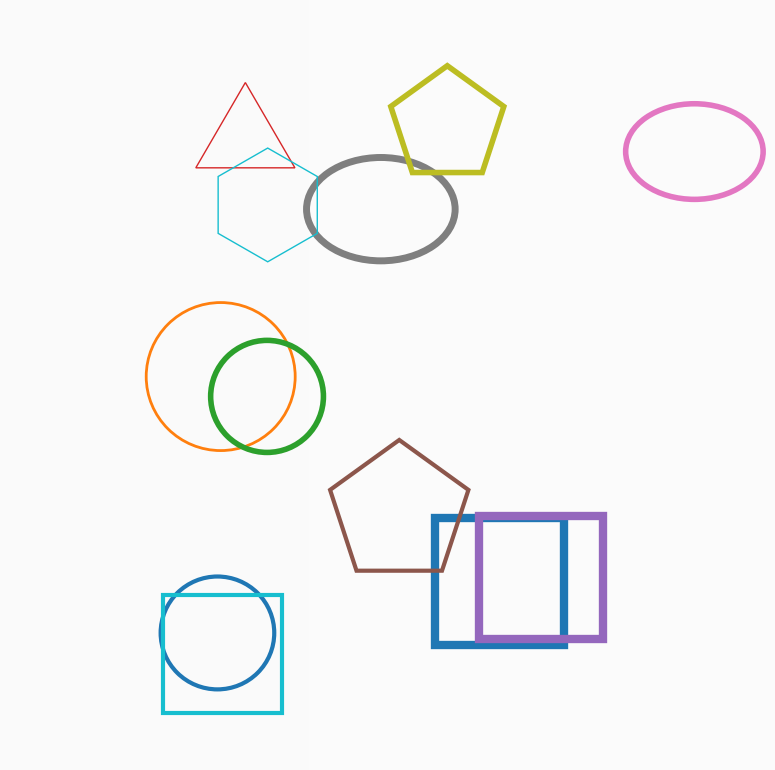[{"shape": "square", "thickness": 3, "radius": 0.41, "center": [0.644, 0.245]}, {"shape": "circle", "thickness": 1.5, "radius": 0.37, "center": [0.281, 0.178]}, {"shape": "circle", "thickness": 1, "radius": 0.48, "center": [0.285, 0.511]}, {"shape": "circle", "thickness": 2, "radius": 0.36, "center": [0.345, 0.485]}, {"shape": "triangle", "thickness": 0.5, "radius": 0.37, "center": [0.317, 0.819]}, {"shape": "square", "thickness": 3, "radius": 0.4, "center": [0.698, 0.25]}, {"shape": "pentagon", "thickness": 1.5, "radius": 0.47, "center": [0.515, 0.335]}, {"shape": "oval", "thickness": 2, "radius": 0.44, "center": [0.896, 0.803]}, {"shape": "oval", "thickness": 2.5, "radius": 0.48, "center": [0.491, 0.728]}, {"shape": "pentagon", "thickness": 2, "radius": 0.38, "center": [0.577, 0.838]}, {"shape": "hexagon", "thickness": 0.5, "radius": 0.37, "center": [0.345, 0.734]}, {"shape": "square", "thickness": 1.5, "radius": 0.38, "center": [0.287, 0.151]}]